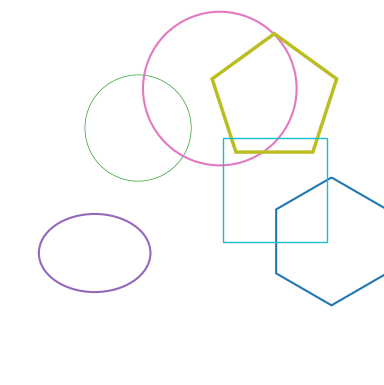[{"shape": "hexagon", "thickness": 1.5, "radius": 0.83, "center": [0.861, 0.373]}, {"shape": "circle", "thickness": 0.5, "radius": 0.69, "center": [0.359, 0.667]}, {"shape": "oval", "thickness": 1.5, "radius": 0.72, "center": [0.246, 0.343]}, {"shape": "circle", "thickness": 1.5, "radius": 1.0, "center": [0.571, 0.77]}, {"shape": "pentagon", "thickness": 2.5, "radius": 0.85, "center": [0.713, 0.743]}, {"shape": "square", "thickness": 1, "radius": 0.67, "center": [0.715, 0.506]}]